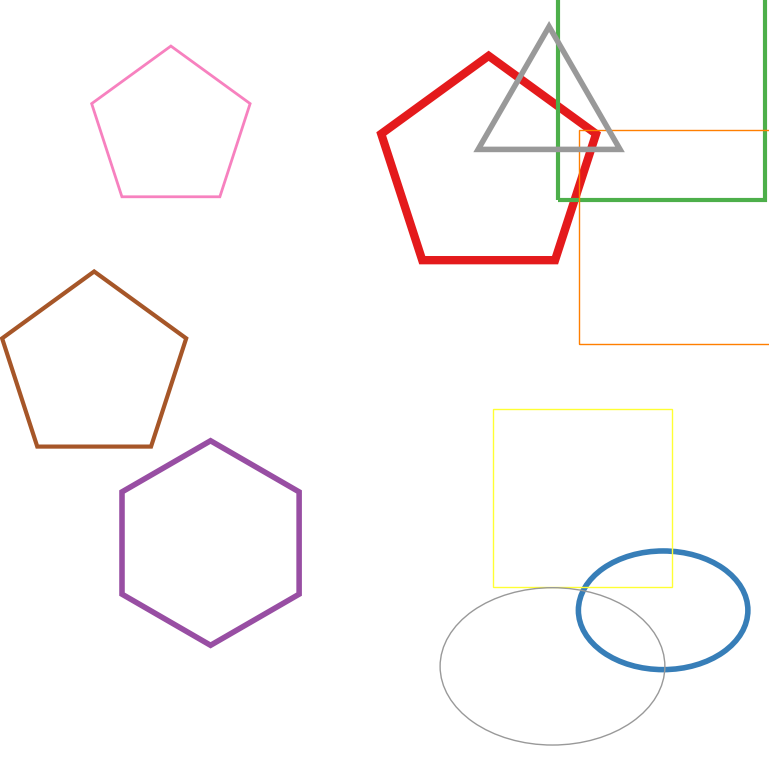[{"shape": "pentagon", "thickness": 3, "radius": 0.73, "center": [0.635, 0.781]}, {"shape": "oval", "thickness": 2, "radius": 0.55, "center": [0.861, 0.207]}, {"shape": "square", "thickness": 1.5, "radius": 0.67, "center": [0.859, 0.875]}, {"shape": "hexagon", "thickness": 2, "radius": 0.66, "center": [0.273, 0.295]}, {"shape": "square", "thickness": 0.5, "radius": 0.69, "center": [0.892, 0.693]}, {"shape": "square", "thickness": 0.5, "radius": 0.58, "center": [0.757, 0.353]}, {"shape": "pentagon", "thickness": 1.5, "radius": 0.63, "center": [0.122, 0.522]}, {"shape": "pentagon", "thickness": 1, "radius": 0.54, "center": [0.222, 0.832]}, {"shape": "triangle", "thickness": 2, "radius": 0.53, "center": [0.713, 0.859]}, {"shape": "oval", "thickness": 0.5, "radius": 0.73, "center": [0.718, 0.135]}]